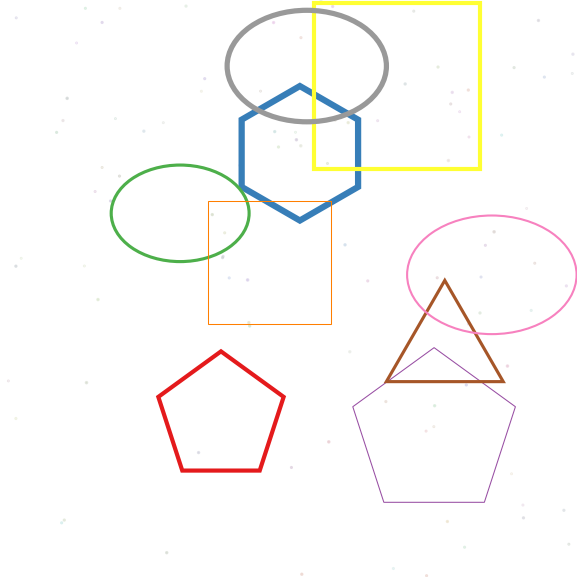[{"shape": "pentagon", "thickness": 2, "radius": 0.57, "center": [0.383, 0.277]}, {"shape": "hexagon", "thickness": 3, "radius": 0.58, "center": [0.519, 0.734]}, {"shape": "oval", "thickness": 1.5, "radius": 0.6, "center": [0.312, 0.63]}, {"shape": "pentagon", "thickness": 0.5, "radius": 0.74, "center": [0.752, 0.249]}, {"shape": "square", "thickness": 0.5, "radius": 0.53, "center": [0.466, 0.545]}, {"shape": "square", "thickness": 2, "radius": 0.72, "center": [0.687, 0.851]}, {"shape": "triangle", "thickness": 1.5, "radius": 0.58, "center": [0.77, 0.397]}, {"shape": "oval", "thickness": 1, "radius": 0.73, "center": [0.852, 0.523]}, {"shape": "oval", "thickness": 2.5, "radius": 0.69, "center": [0.531, 0.885]}]